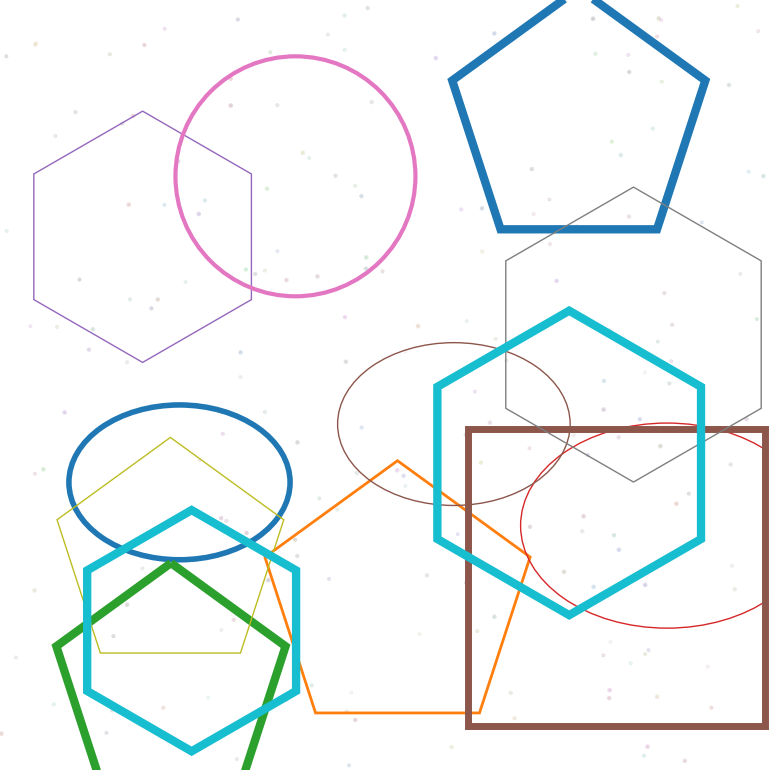[{"shape": "oval", "thickness": 2, "radius": 0.72, "center": [0.233, 0.374]}, {"shape": "pentagon", "thickness": 3, "radius": 0.86, "center": [0.752, 0.842]}, {"shape": "pentagon", "thickness": 1, "radius": 0.91, "center": [0.516, 0.221]}, {"shape": "pentagon", "thickness": 3, "radius": 0.78, "center": [0.222, 0.112]}, {"shape": "oval", "thickness": 0.5, "radius": 0.95, "center": [0.866, 0.317]}, {"shape": "hexagon", "thickness": 0.5, "radius": 0.82, "center": [0.185, 0.692]}, {"shape": "square", "thickness": 2.5, "radius": 0.96, "center": [0.801, 0.25]}, {"shape": "oval", "thickness": 0.5, "radius": 0.76, "center": [0.589, 0.449]}, {"shape": "circle", "thickness": 1.5, "radius": 0.78, "center": [0.384, 0.771]}, {"shape": "hexagon", "thickness": 0.5, "radius": 0.96, "center": [0.823, 0.565]}, {"shape": "pentagon", "thickness": 0.5, "radius": 0.77, "center": [0.221, 0.277]}, {"shape": "hexagon", "thickness": 3, "radius": 0.99, "center": [0.739, 0.399]}, {"shape": "hexagon", "thickness": 3, "radius": 0.78, "center": [0.249, 0.181]}]